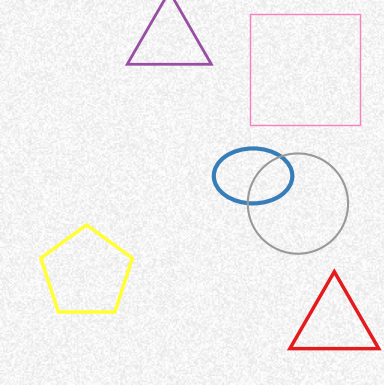[{"shape": "triangle", "thickness": 2.5, "radius": 0.67, "center": [0.868, 0.161]}, {"shape": "oval", "thickness": 3, "radius": 0.51, "center": [0.657, 0.543]}, {"shape": "triangle", "thickness": 2, "radius": 0.63, "center": [0.44, 0.896]}, {"shape": "pentagon", "thickness": 2.5, "radius": 0.63, "center": [0.225, 0.291]}, {"shape": "square", "thickness": 1, "radius": 0.72, "center": [0.793, 0.819]}, {"shape": "circle", "thickness": 1.5, "radius": 0.65, "center": [0.774, 0.471]}]